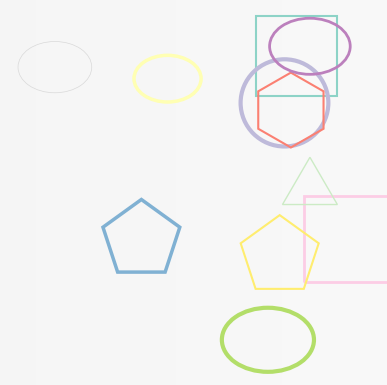[{"shape": "square", "thickness": 1.5, "radius": 0.52, "center": [0.765, 0.854]}, {"shape": "oval", "thickness": 2.5, "radius": 0.43, "center": [0.432, 0.796]}, {"shape": "circle", "thickness": 3, "radius": 0.57, "center": [0.734, 0.733]}, {"shape": "hexagon", "thickness": 1.5, "radius": 0.49, "center": [0.751, 0.714]}, {"shape": "pentagon", "thickness": 2.5, "radius": 0.52, "center": [0.365, 0.378]}, {"shape": "oval", "thickness": 3, "radius": 0.59, "center": [0.691, 0.117]}, {"shape": "square", "thickness": 2, "radius": 0.56, "center": [0.896, 0.379]}, {"shape": "oval", "thickness": 0.5, "radius": 0.48, "center": [0.142, 0.826]}, {"shape": "oval", "thickness": 2, "radius": 0.52, "center": [0.8, 0.88]}, {"shape": "triangle", "thickness": 1, "radius": 0.41, "center": [0.8, 0.51]}, {"shape": "pentagon", "thickness": 1.5, "radius": 0.53, "center": [0.722, 0.335]}]